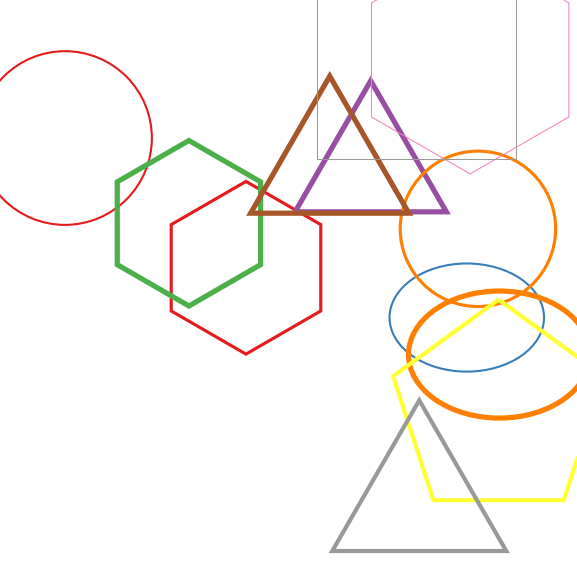[{"shape": "hexagon", "thickness": 1.5, "radius": 0.75, "center": [0.426, 0.535]}, {"shape": "circle", "thickness": 1, "radius": 0.75, "center": [0.113, 0.76]}, {"shape": "oval", "thickness": 1, "radius": 0.67, "center": [0.808, 0.449]}, {"shape": "hexagon", "thickness": 2.5, "radius": 0.72, "center": [0.327, 0.613]}, {"shape": "triangle", "thickness": 2.5, "radius": 0.76, "center": [0.642, 0.708]}, {"shape": "oval", "thickness": 2.5, "radius": 0.79, "center": [0.865, 0.385]}, {"shape": "circle", "thickness": 1.5, "radius": 0.67, "center": [0.828, 0.603]}, {"shape": "pentagon", "thickness": 2, "radius": 0.96, "center": [0.863, 0.288]}, {"shape": "triangle", "thickness": 2.5, "radius": 0.79, "center": [0.571, 0.709]}, {"shape": "hexagon", "thickness": 0.5, "radius": 0.99, "center": [0.814, 0.895]}, {"shape": "triangle", "thickness": 2, "radius": 0.87, "center": [0.726, 0.132]}, {"shape": "square", "thickness": 0.5, "radius": 0.86, "center": [0.721, 0.896]}]